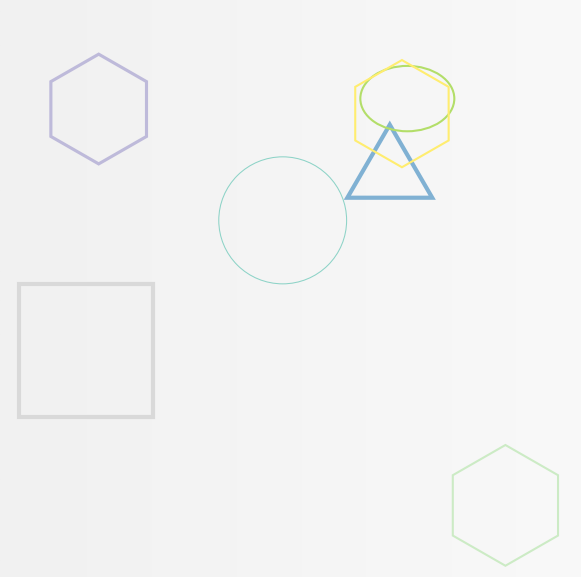[{"shape": "circle", "thickness": 0.5, "radius": 0.55, "center": [0.486, 0.618]}, {"shape": "hexagon", "thickness": 1.5, "radius": 0.47, "center": [0.17, 0.81]}, {"shape": "triangle", "thickness": 2, "radius": 0.42, "center": [0.671, 0.699]}, {"shape": "oval", "thickness": 1, "radius": 0.4, "center": [0.701, 0.828]}, {"shape": "square", "thickness": 2, "radius": 0.57, "center": [0.148, 0.392]}, {"shape": "hexagon", "thickness": 1, "radius": 0.52, "center": [0.87, 0.124]}, {"shape": "hexagon", "thickness": 1, "radius": 0.46, "center": [0.692, 0.802]}]